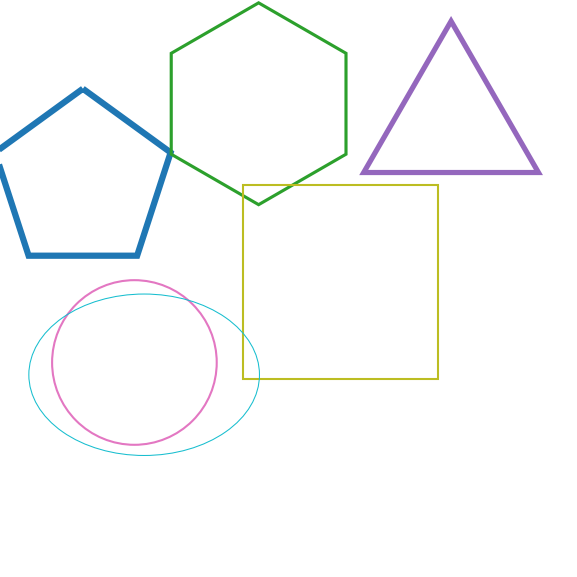[{"shape": "pentagon", "thickness": 3, "radius": 0.8, "center": [0.144, 0.686]}, {"shape": "hexagon", "thickness": 1.5, "radius": 0.87, "center": [0.448, 0.819]}, {"shape": "triangle", "thickness": 2.5, "radius": 0.87, "center": [0.781, 0.788]}, {"shape": "circle", "thickness": 1, "radius": 0.71, "center": [0.233, 0.371]}, {"shape": "square", "thickness": 1, "radius": 0.84, "center": [0.59, 0.51]}, {"shape": "oval", "thickness": 0.5, "radius": 1.0, "center": [0.25, 0.35]}]